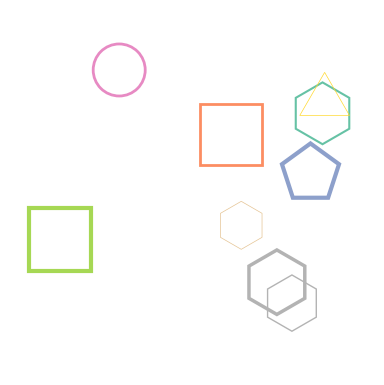[{"shape": "hexagon", "thickness": 1.5, "radius": 0.4, "center": [0.838, 0.706]}, {"shape": "square", "thickness": 2, "radius": 0.4, "center": [0.6, 0.651]}, {"shape": "pentagon", "thickness": 3, "radius": 0.39, "center": [0.806, 0.549]}, {"shape": "circle", "thickness": 2, "radius": 0.34, "center": [0.31, 0.818]}, {"shape": "square", "thickness": 3, "radius": 0.41, "center": [0.156, 0.378]}, {"shape": "triangle", "thickness": 0.5, "radius": 0.37, "center": [0.843, 0.737]}, {"shape": "hexagon", "thickness": 0.5, "radius": 0.31, "center": [0.627, 0.415]}, {"shape": "hexagon", "thickness": 1, "radius": 0.37, "center": [0.758, 0.213]}, {"shape": "hexagon", "thickness": 2.5, "radius": 0.42, "center": [0.719, 0.267]}]